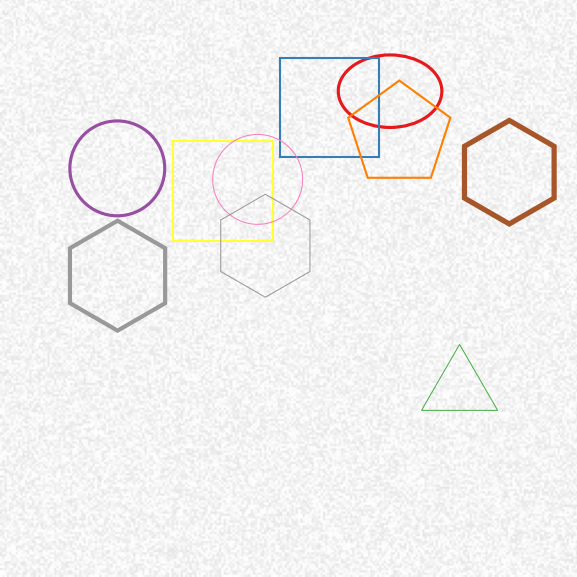[{"shape": "oval", "thickness": 1.5, "radius": 0.45, "center": [0.675, 0.841]}, {"shape": "square", "thickness": 1, "radius": 0.43, "center": [0.57, 0.814]}, {"shape": "triangle", "thickness": 0.5, "radius": 0.38, "center": [0.796, 0.327]}, {"shape": "circle", "thickness": 1.5, "radius": 0.41, "center": [0.203, 0.708]}, {"shape": "pentagon", "thickness": 1, "radius": 0.47, "center": [0.691, 0.767]}, {"shape": "square", "thickness": 1, "radius": 0.43, "center": [0.386, 0.668]}, {"shape": "hexagon", "thickness": 2.5, "radius": 0.45, "center": [0.882, 0.701]}, {"shape": "circle", "thickness": 0.5, "radius": 0.39, "center": [0.446, 0.689]}, {"shape": "hexagon", "thickness": 2, "radius": 0.48, "center": [0.204, 0.522]}, {"shape": "hexagon", "thickness": 0.5, "radius": 0.45, "center": [0.459, 0.574]}]